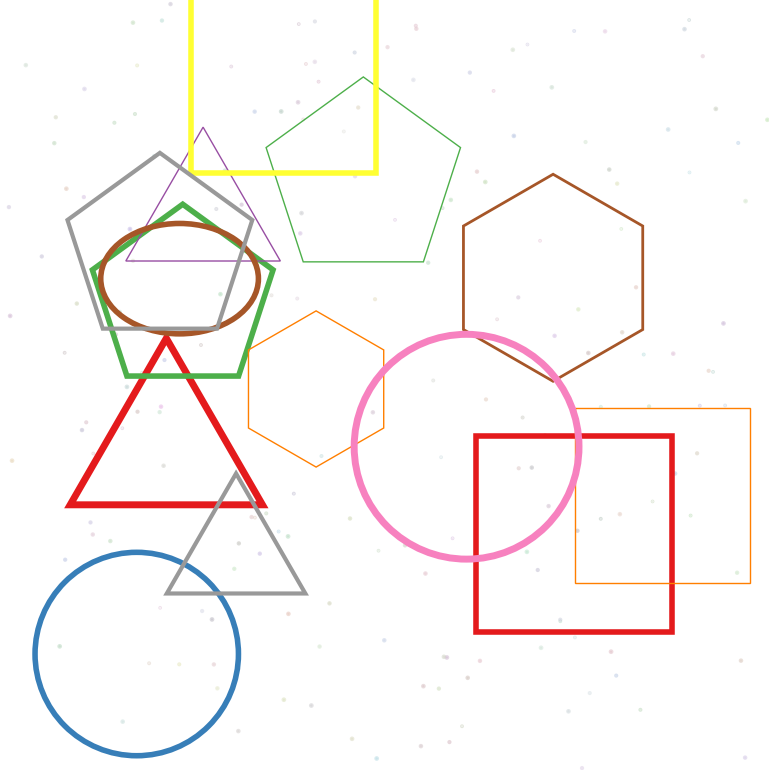[{"shape": "triangle", "thickness": 2.5, "radius": 0.72, "center": [0.216, 0.417]}, {"shape": "square", "thickness": 2, "radius": 0.64, "center": [0.745, 0.307]}, {"shape": "circle", "thickness": 2, "radius": 0.66, "center": [0.178, 0.151]}, {"shape": "pentagon", "thickness": 0.5, "radius": 0.66, "center": [0.472, 0.767]}, {"shape": "pentagon", "thickness": 2, "radius": 0.62, "center": [0.237, 0.611]}, {"shape": "triangle", "thickness": 0.5, "radius": 0.58, "center": [0.264, 0.719]}, {"shape": "square", "thickness": 0.5, "radius": 0.57, "center": [0.86, 0.357]}, {"shape": "hexagon", "thickness": 0.5, "radius": 0.51, "center": [0.411, 0.495]}, {"shape": "square", "thickness": 2, "radius": 0.6, "center": [0.368, 0.895]}, {"shape": "oval", "thickness": 2, "radius": 0.51, "center": [0.233, 0.638]}, {"shape": "hexagon", "thickness": 1, "radius": 0.67, "center": [0.718, 0.639]}, {"shape": "circle", "thickness": 2.5, "radius": 0.73, "center": [0.606, 0.42]}, {"shape": "triangle", "thickness": 1.5, "radius": 0.52, "center": [0.307, 0.281]}, {"shape": "pentagon", "thickness": 1.5, "radius": 0.63, "center": [0.208, 0.675]}]